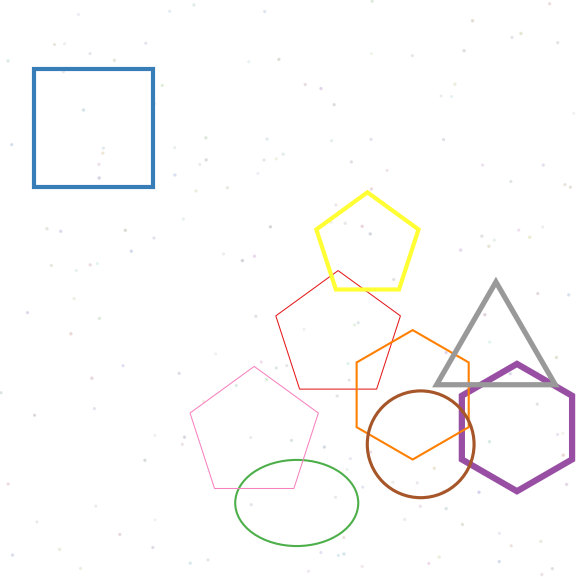[{"shape": "pentagon", "thickness": 0.5, "radius": 0.57, "center": [0.585, 0.417]}, {"shape": "square", "thickness": 2, "radius": 0.51, "center": [0.161, 0.778]}, {"shape": "oval", "thickness": 1, "radius": 0.53, "center": [0.514, 0.128]}, {"shape": "hexagon", "thickness": 3, "radius": 0.55, "center": [0.895, 0.259]}, {"shape": "hexagon", "thickness": 1, "radius": 0.56, "center": [0.715, 0.315]}, {"shape": "pentagon", "thickness": 2, "radius": 0.47, "center": [0.636, 0.573]}, {"shape": "circle", "thickness": 1.5, "radius": 0.46, "center": [0.728, 0.23]}, {"shape": "pentagon", "thickness": 0.5, "radius": 0.58, "center": [0.44, 0.248]}, {"shape": "triangle", "thickness": 2.5, "radius": 0.59, "center": [0.859, 0.392]}]